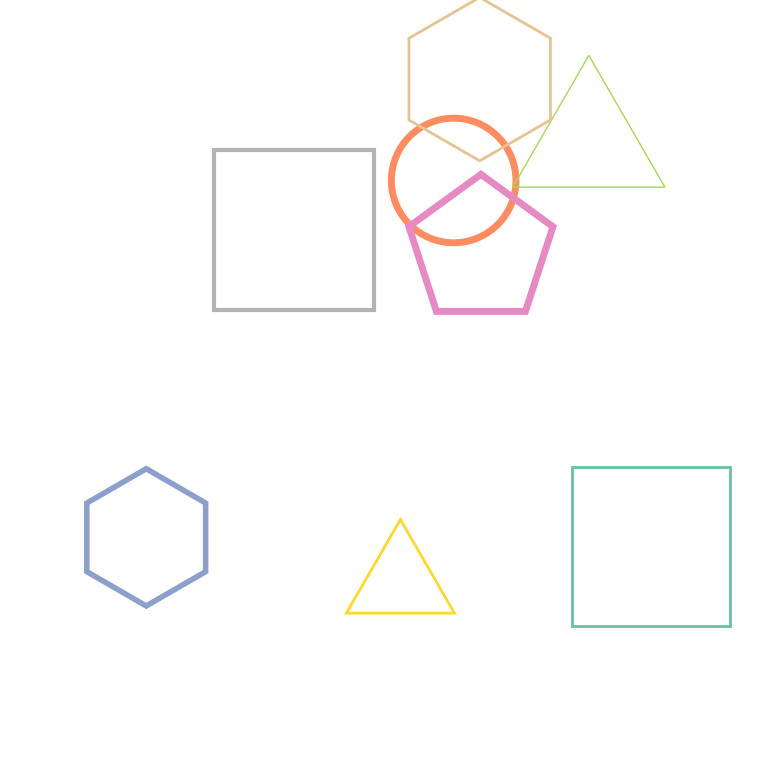[{"shape": "square", "thickness": 1, "radius": 0.51, "center": [0.845, 0.29]}, {"shape": "circle", "thickness": 2.5, "radius": 0.4, "center": [0.589, 0.766]}, {"shape": "hexagon", "thickness": 2, "radius": 0.45, "center": [0.19, 0.302]}, {"shape": "pentagon", "thickness": 2.5, "radius": 0.49, "center": [0.625, 0.675]}, {"shape": "triangle", "thickness": 0.5, "radius": 0.57, "center": [0.765, 0.814]}, {"shape": "triangle", "thickness": 1, "radius": 0.41, "center": [0.52, 0.244]}, {"shape": "hexagon", "thickness": 1, "radius": 0.53, "center": [0.623, 0.897]}, {"shape": "square", "thickness": 1.5, "radius": 0.52, "center": [0.382, 0.701]}]